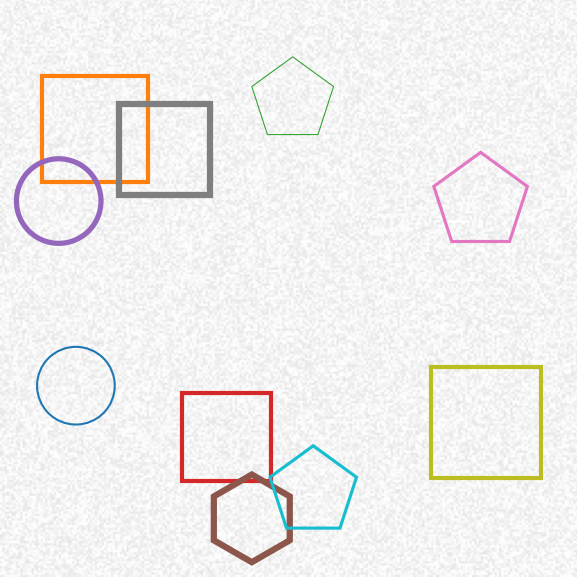[{"shape": "circle", "thickness": 1, "radius": 0.34, "center": [0.131, 0.331]}, {"shape": "square", "thickness": 2, "radius": 0.46, "center": [0.165, 0.775]}, {"shape": "pentagon", "thickness": 0.5, "radius": 0.37, "center": [0.507, 0.826]}, {"shape": "square", "thickness": 2, "radius": 0.38, "center": [0.392, 0.243]}, {"shape": "circle", "thickness": 2.5, "radius": 0.37, "center": [0.102, 0.651]}, {"shape": "hexagon", "thickness": 3, "radius": 0.38, "center": [0.436, 0.102]}, {"shape": "pentagon", "thickness": 1.5, "radius": 0.43, "center": [0.832, 0.65]}, {"shape": "square", "thickness": 3, "radius": 0.39, "center": [0.284, 0.74]}, {"shape": "square", "thickness": 2, "radius": 0.48, "center": [0.841, 0.267]}, {"shape": "pentagon", "thickness": 1.5, "radius": 0.39, "center": [0.542, 0.148]}]